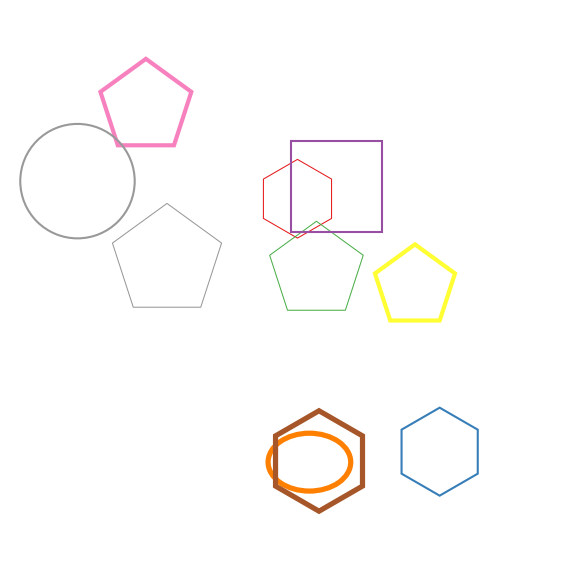[{"shape": "hexagon", "thickness": 0.5, "radius": 0.34, "center": [0.515, 0.655]}, {"shape": "hexagon", "thickness": 1, "radius": 0.38, "center": [0.761, 0.217]}, {"shape": "pentagon", "thickness": 0.5, "radius": 0.43, "center": [0.548, 0.531]}, {"shape": "square", "thickness": 1, "radius": 0.39, "center": [0.582, 0.676]}, {"shape": "oval", "thickness": 2.5, "radius": 0.36, "center": [0.536, 0.199]}, {"shape": "pentagon", "thickness": 2, "radius": 0.36, "center": [0.719, 0.503]}, {"shape": "hexagon", "thickness": 2.5, "radius": 0.43, "center": [0.552, 0.201]}, {"shape": "pentagon", "thickness": 2, "radius": 0.41, "center": [0.253, 0.814]}, {"shape": "pentagon", "thickness": 0.5, "radius": 0.5, "center": [0.289, 0.548]}, {"shape": "circle", "thickness": 1, "radius": 0.5, "center": [0.134, 0.685]}]